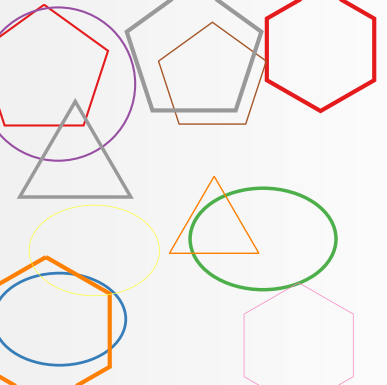[{"shape": "hexagon", "thickness": 3, "radius": 0.8, "center": [0.827, 0.872]}, {"shape": "pentagon", "thickness": 1.5, "radius": 0.87, "center": [0.114, 0.814]}, {"shape": "oval", "thickness": 2, "radius": 0.85, "center": [0.154, 0.171]}, {"shape": "oval", "thickness": 2.5, "radius": 0.94, "center": [0.679, 0.379]}, {"shape": "circle", "thickness": 1.5, "radius": 1.0, "center": [0.15, 0.782]}, {"shape": "triangle", "thickness": 1, "radius": 0.67, "center": [0.553, 0.409]}, {"shape": "hexagon", "thickness": 3, "radius": 0.95, "center": [0.119, 0.142]}, {"shape": "oval", "thickness": 0.5, "radius": 0.84, "center": [0.243, 0.35]}, {"shape": "pentagon", "thickness": 1, "radius": 0.73, "center": [0.548, 0.796]}, {"shape": "hexagon", "thickness": 0.5, "radius": 0.81, "center": [0.771, 0.103]}, {"shape": "triangle", "thickness": 2.5, "radius": 0.83, "center": [0.194, 0.571]}, {"shape": "pentagon", "thickness": 3, "radius": 0.91, "center": [0.501, 0.861]}]